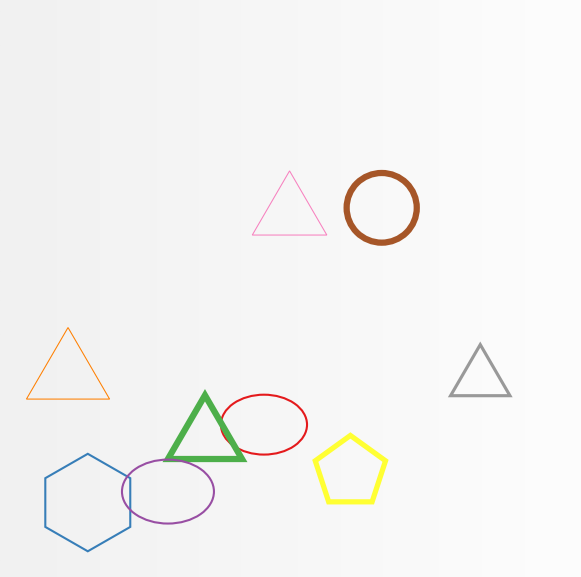[{"shape": "oval", "thickness": 1, "radius": 0.37, "center": [0.454, 0.264]}, {"shape": "hexagon", "thickness": 1, "radius": 0.42, "center": [0.151, 0.129]}, {"shape": "triangle", "thickness": 3, "radius": 0.37, "center": [0.353, 0.241]}, {"shape": "oval", "thickness": 1, "radius": 0.4, "center": [0.289, 0.148]}, {"shape": "triangle", "thickness": 0.5, "radius": 0.41, "center": [0.117, 0.349]}, {"shape": "pentagon", "thickness": 2.5, "radius": 0.32, "center": [0.603, 0.182]}, {"shape": "circle", "thickness": 3, "radius": 0.3, "center": [0.657, 0.639]}, {"shape": "triangle", "thickness": 0.5, "radius": 0.37, "center": [0.498, 0.629]}, {"shape": "triangle", "thickness": 1.5, "radius": 0.29, "center": [0.826, 0.343]}]